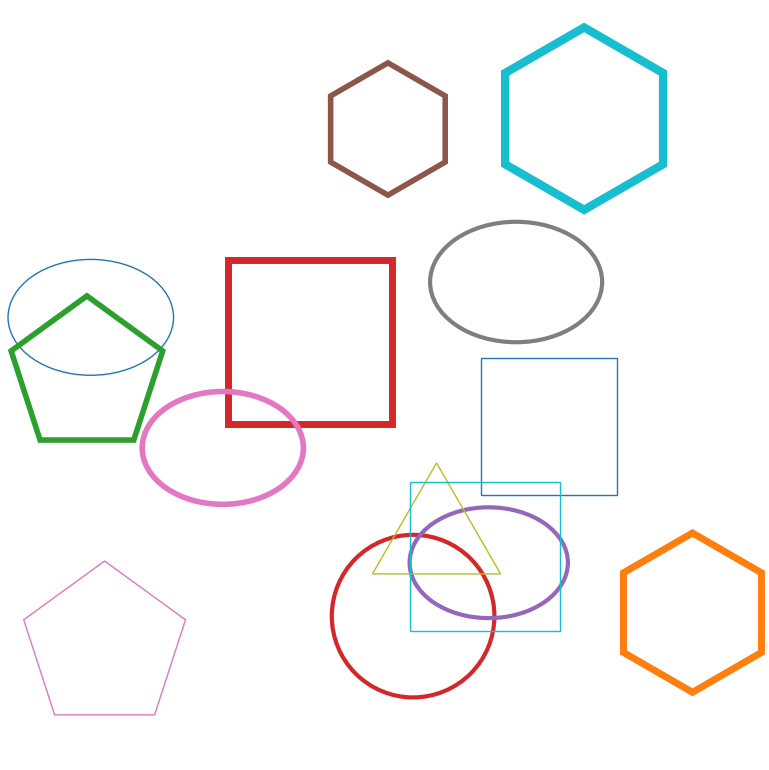[{"shape": "square", "thickness": 0.5, "radius": 0.44, "center": [0.713, 0.446]}, {"shape": "oval", "thickness": 0.5, "radius": 0.54, "center": [0.118, 0.588]}, {"shape": "hexagon", "thickness": 2.5, "radius": 0.52, "center": [0.899, 0.204]}, {"shape": "pentagon", "thickness": 2, "radius": 0.52, "center": [0.113, 0.512]}, {"shape": "circle", "thickness": 1.5, "radius": 0.53, "center": [0.536, 0.2]}, {"shape": "square", "thickness": 2.5, "radius": 0.53, "center": [0.403, 0.555]}, {"shape": "oval", "thickness": 1.5, "radius": 0.51, "center": [0.635, 0.269]}, {"shape": "hexagon", "thickness": 2, "radius": 0.43, "center": [0.504, 0.832]}, {"shape": "pentagon", "thickness": 0.5, "radius": 0.55, "center": [0.136, 0.161]}, {"shape": "oval", "thickness": 2, "radius": 0.52, "center": [0.289, 0.418]}, {"shape": "oval", "thickness": 1.5, "radius": 0.56, "center": [0.67, 0.634]}, {"shape": "triangle", "thickness": 0.5, "radius": 0.48, "center": [0.567, 0.303]}, {"shape": "square", "thickness": 0.5, "radius": 0.48, "center": [0.63, 0.278]}, {"shape": "hexagon", "thickness": 3, "radius": 0.59, "center": [0.759, 0.846]}]